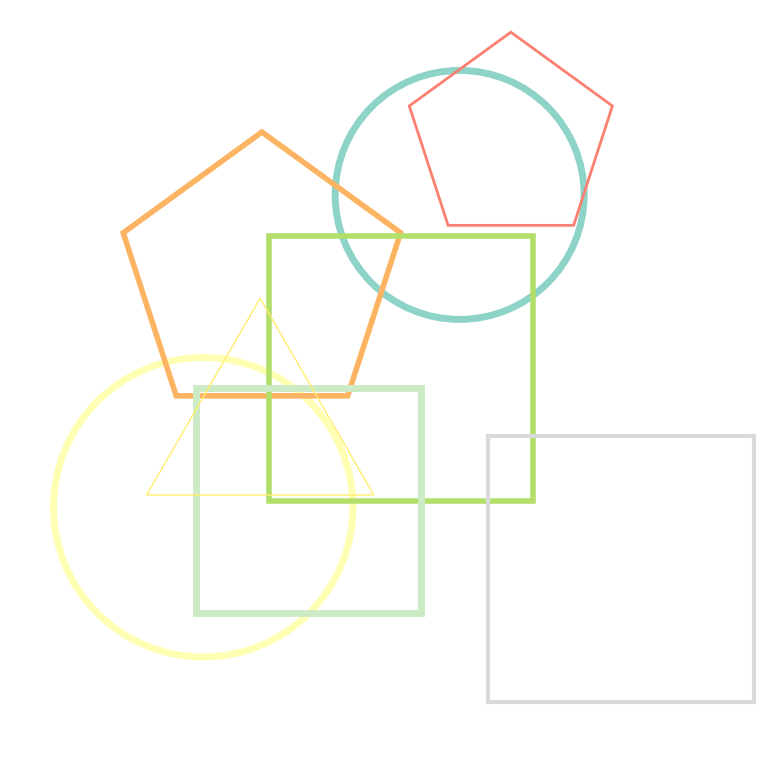[{"shape": "circle", "thickness": 2.5, "radius": 0.81, "center": [0.597, 0.747]}, {"shape": "circle", "thickness": 2.5, "radius": 0.97, "center": [0.264, 0.341]}, {"shape": "pentagon", "thickness": 1, "radius": 0.69, "center": [0.663, 0.82]}, {"shape": "pentagon", "thickness": 2, "radius": 0.95, "center": [0.34, 0.639]}, {"shape": "square", "thickness": 2, "radius": 0.86, "center": [0.521, 0.522]}, {"shape": "square", "thickness": 1.5, "radius": 0.86, "center": [0.807, 0.262]}, {"shape": "square", "thickness": 2.5, "radius": 0.73, "center": [0.4, 0.35]}, {"shape": "triangle", "thickness": 0.5, "radius": 0.85, "center": [0.338, 0.442]}]